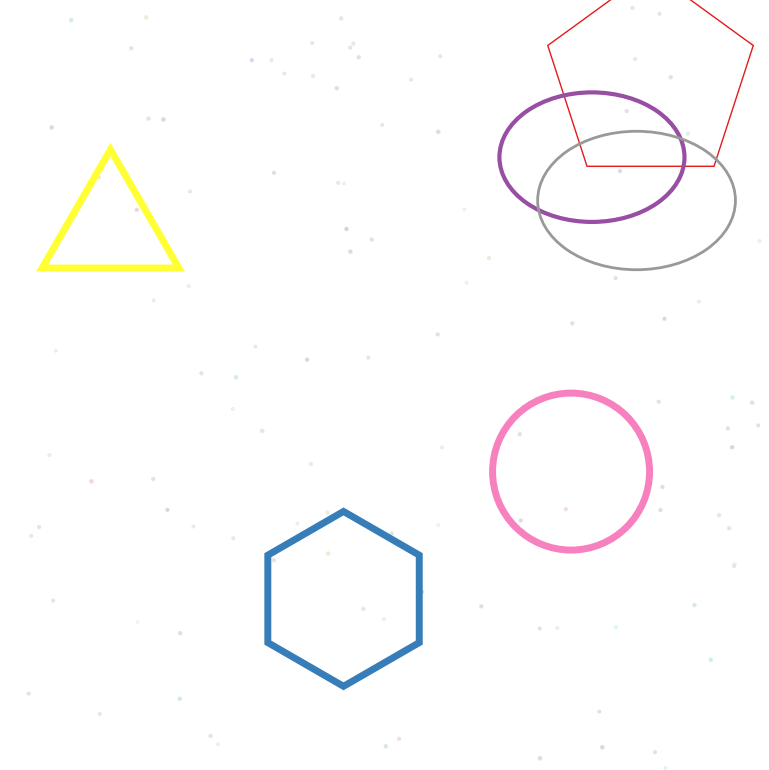[{"shape": "pentagon", "thickness": 0.5, "radius": 0.7, "center": [0.845, 0.898]}, {"shape": "hexagon", "thickness": 2.5, "radius": 0.57, "center": [0.446, 0.222]}, {"shape": "oval", "thickness": 1.5, "radius": 0.6, "center": [0.769, 0.796]}, {"shape": "triangle", "thickness": 2.5, "radius": 0.51, "center": [0.143, 0.703]}, {"shape": "circle", "thickness": 2.5, "radius": 0.51, "center": [0.742, 0.388]}, {"shape": "oval", "thickness": 1, "radius": 0.64, "center": [0.827, 0.74]}]